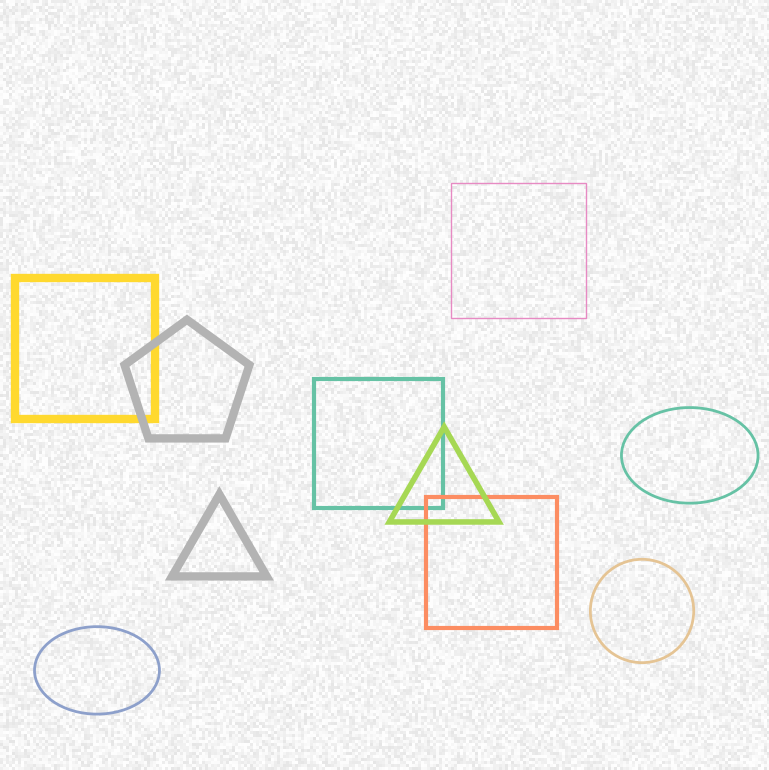[{"shape": "square", "thickness": 1.5, "radius": 0.42, "center": [0.492, 0.425]}, {"shape": "oval", "thickness": 1, "radius": 0.44, "center": [0.896, 0.409]}, {"shape": "square", "thickness": 1.5, "radius": 0.42, "center": [0.638, 0.269]}, {"shape": "oval", "thickness": 1, "radius": 0.41, "center": [0.126, 0.129]}, {"shape": "square", "thickness": 0.5, "radius": 0.44, "center": [0.674, 0.674]}, {"shape": "triangle", "thickness": 2, "radius": 0.41, "center": [0.577, 0.363]}, {"shape": "square", "thickness": 3, "radius": 0.46, "center": [0.111, 0.548]}, {"shape": "circle", "thickness": 1, "radius": 0.34, "center": [0.834, 0.207]}, {"shape": "pentagon", "thickness": 3, "radius": 0.43, "center": [0.243, 0.5]}, {"shape": "triangle", "thickness": 3, "radius": 0.35, "center": [0.285, 0.287]}]